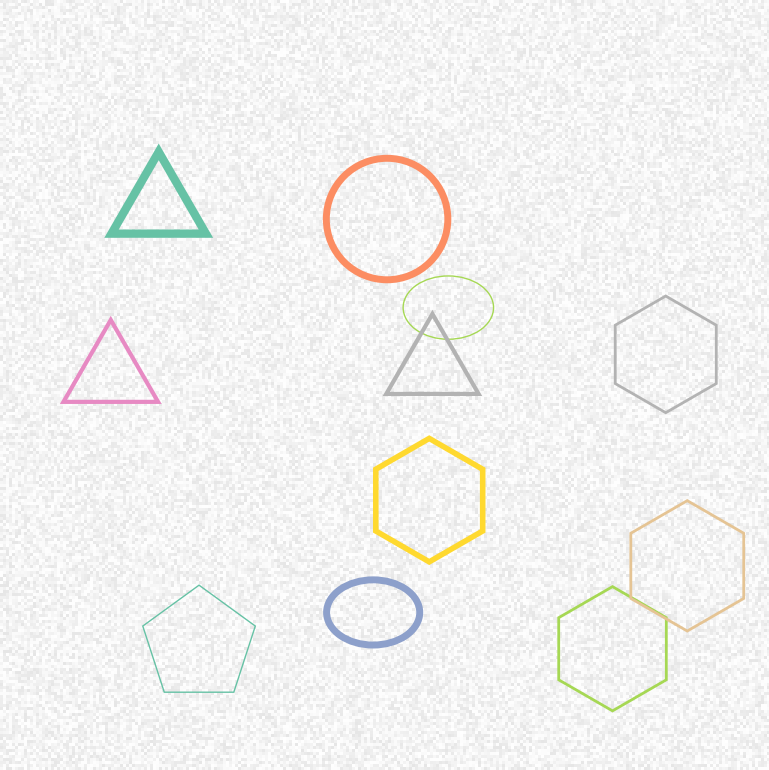[{"shape": "triangle", "thickness": 3, "radius": 0.35, "center": [0.206, 0.732]}, {"shape": "pentagon", "thickness": 0.5, "radius": 0.38, "center": [0.258, 0.163]}, {"shape": "circle", "thickness": 2.5, "radius": 0.39, "center": [0.503, 0.716]}, {"shape": "oval", "thickness": 2.5, "radius": 0.3, "center": [0.485, 0.205]}, {"shape": "triangle", "thickness": 1.5, "radius": 0.35, "center": [0.144, 0.514]}, {"shape": "oval", "thickness": 0.5, "radius": 0.29, "center": [0.582, 0.601]}, {"shape": "hexagon", "thickness": 1, "radius": 0.4, "center": [0.795, 0.157]}, {"shape": "hexagon", "thickness": 2, "radius": 0.4, "center": [0.557, 0.35]}, {"shape": "hexagon", "thickness": 1, "radius": 0.42, "center": [0.893, 0.265]}, {"shape": "triangle", "thickness": 1.5, "radius": 0.35, "center": [0.562, 0.523]}, {"shape": "hexagon", "thickness": 1, "radius": 0.38, "center": [0.865, 0.54]}]